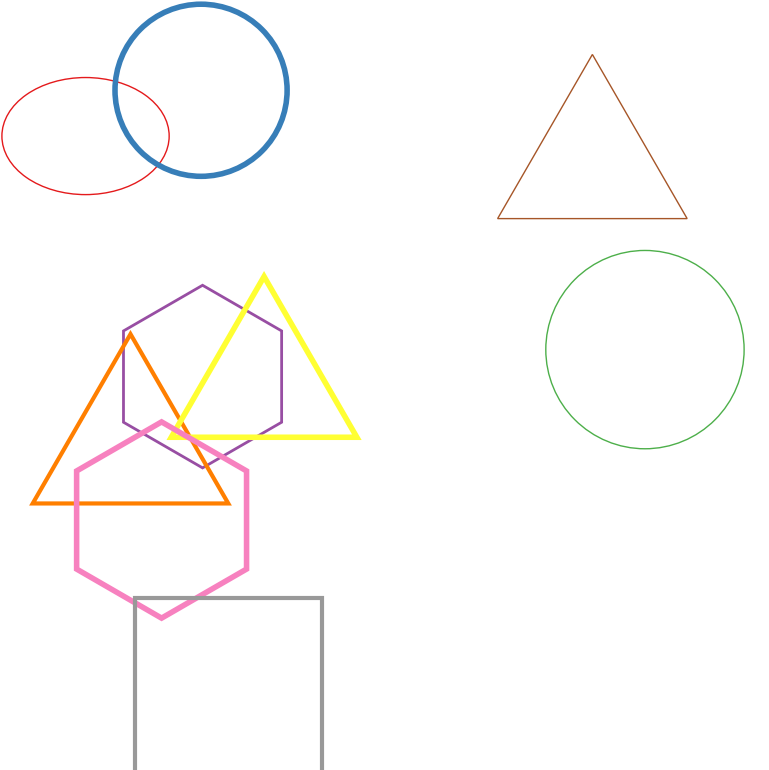[{"shape": "oval", "thickness": 0.5, "radius": 0.54, "center": [0.111, 0.823]}, {"shape": "circle", "thickness": 2, "radius": 0.56, "center": [0.261, 0.883]}, {"shape": "circle", "thickness": 0.5, "radius": 0.64, "center": [0.838, 0.546]}, {"shape": "hexagon", "thickness": 1, "radius": 0.59, "center": [0.263, 0.511]}, {"shape": "triangle", "thickness": 1.5, "radius": 0.73, "center": [0.169, 0.419]}, {"shape": "triangle", "thickness": 2, "radius": 0.7, "center": [0.343, 0.502]}, {"shape": "triangle", "thickness": 0.5, "radius": 0.71, "center": [0.769, 0.787]}, {"shape": "hexagon", "thickness": 2, "radius": 0.64, "center": [0.21, 0.325]}, {"shape": "square", "thickness": 1.5, "radius": 0.61, "center": [0.297, 0.102]}]